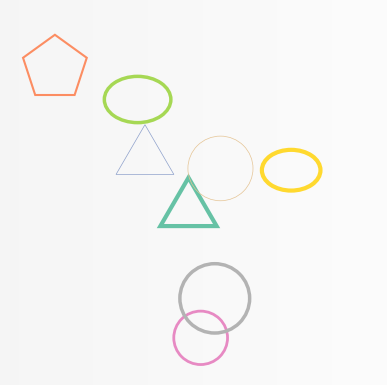[{"shape": "triangle", "thickness": 3, "radius": 0.42, "center": [0.486, 0.455]}, {"shape": "pentagon", "thickness": 1.5, "radius": 0.43, "center": [0.142, 0.823]}, {"shape": "triangle", "thickness": 0.5, "radius": 0.43, "center": [0.374, 0.59]}, {"shape": "circle", "thickness": 2, "radius": 0.35, "center": [0.518, 0.123]}, {"shape": "oval", "thickness": 2.5, "radius": 0.43, "center": [0.355, 0.742]}, {"shape": "oval", "thickness": 3, "radius": 0.38, "center": [0.751, 0.558]}, {"shape": "circle", "thickness": 0.5, "radius": 0.42, "center": [0.569, 0.562]}, {"shape": "circle", "thickness": 2.5, "radius": 0.45, "center": [0.554, 0.225]}]